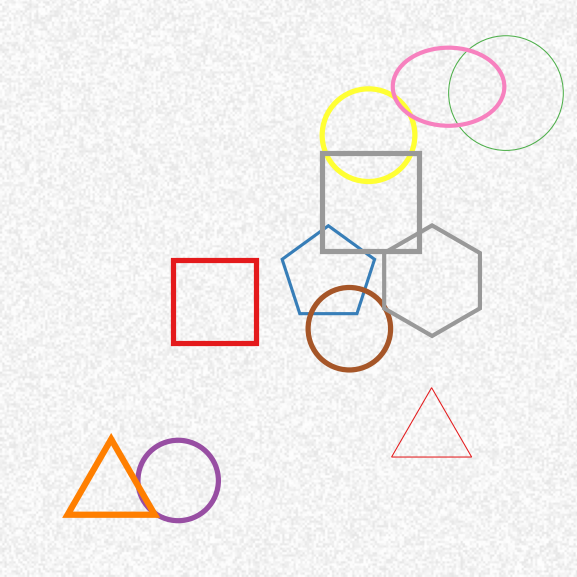[{"shape": "triangle", "thickness": 0.5, "radius": 0.4, "center": [0.747, 0.248]}, {"shape": "square", "thickness": 2.5, "radius": 0.36, "center": [0.372, 0.477]}, {"shape": "pentagon", "thickness": 1.5, "radius": 0.42, "center": [0.569, 0.524]}, {"shape": "circle", "thickness": 0.5, "radius": 0.5, "center": [0.876, 0.838]}, {"shape": "circle", "thickness": 2.5, "radius": 0.35, "center": [0.309, 0.167]}, {"shape": "triangle", "thickness": 3, "radius": 0.44, "center": [0.193, 0.151]}, {"shape": "circle", "thickness": 2.5, "radius": 0.4, "center": [0.638, 0.765]}, {"shape": "circle", "thickness": 2.5, "radius": 0.36, "center": [0.605, 0.43]}, {"shape": "oval", "thickness": 2, "radius": 0.48, "center": [0.777, 0.849]}, {"shape": "hexagon", "thickness": 2, "radius": 0.48, "center": [0.748, 0.513]}, {"shape": "square", "thickness": 2.5, "radius": 0.42, "center": [0.642, 0.65]}]